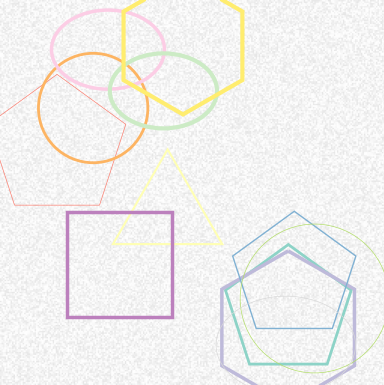[{"shape": "pentagon", "thickness": 2, "radius": 0.86, "center": [0.749, 0.193]}, {"shape": "triangle", "thickness": 1.5, "radius": 0.82, "center": [0.435, 0.448]}, {"shape": "hexagon", "thickness": 2.5, "radius": 0.99, "center": [0.748, 0.149]}, {"shape": "pentagon", "thickness": 0.5, "radius": 0.94, "center": [0.148, 0.619]}, {"shape": "pentagon", "thickness": 1, "radius": 0.84, "center": [0.764, 0.283]}, {"shape": "circle", "thickness": 2, "radius": 0.71, "center": [0.242, 0.719]}, {"shape": "circle", "thickness": 0.5, "radius": 0.97, "center": [0.817, 0.225]}, {"shape": "oval", "thickness": 2.5, "radius": 0.73, "center": [0.281, 0.871]}, {"shape": "oval", "thickness": 0.5, "radius": 0.91, "center": [0.742, 0.104]}, {"shape": "square", "thickness": 2.5, "radius": 0.68, "center": [0.31, 0.313]}, {"shape": "oval", "thickness": 3, "radius": 0.7, "center": [0.424, 0.764]}, {"shape": "hexagon", "thickness": 3, "radius": 0.89, "center": [0.475, 0.881]}]